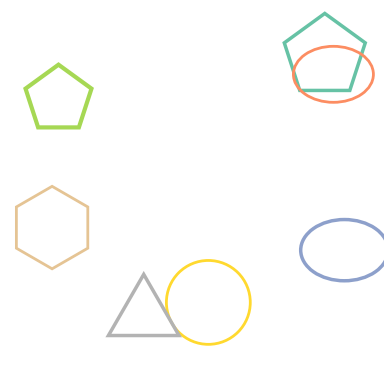[{"shape": "pentagon", "thickness": 2.5, "radius": 0.55, "center": [0.844, 0.855]}, {"shape": "oval", "thickness": 2, "radius": 0.52, "center": [0.866, 0.807]}, {"shape": "oval", "thickness": 2.5, "radius": 0.57, "center": [0.895, 0.35]}, {"shape": "pentagon", "thickness": 3, "radius": 0.45, "center": [0.152, 0.742]}, {"shape": "circle", "thickness": 2, "radius": 0.54, "center": [0.541, 0.215]}, {"shape": "hexagon", "thickness": 2, "radius": 0.54, "center": [0.135, 0.409]}, {"shape": "triangle", "thickness": 2.5, "radius": 0.53, "center": [0.373, 0.181]}]